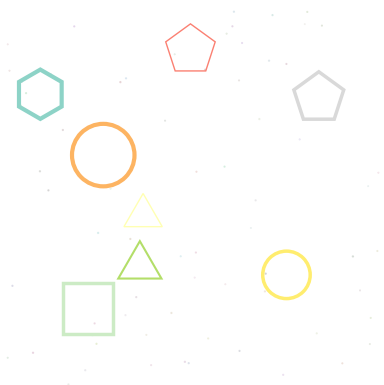[{"shape": "hexagon", "thickness": 3, "radius": 0.32, "center": [0.105, 0.755]}, {"shape": "triangle", "thickness": 1, "radius": 0.29, "center": [0.372, 0.44]}, {"shape": "pentagon", "thickness": 1, "radius": 0.34, "center": [0.495, 0.87]}, {"shape": "circle", "thickness": 3, "radius": 0.41, "center": [0.268, 0.597]}, {"shape": "triangle", "thickness": 1.5, "radius": 0.32, "center": [0.363, 0.309]}, {"shape": "pentagon", "thickness": 2.5, "radius": 0.34, "center": [0.828, 0.745]}, {"shape": "square", "thickness": 2.5, "radius": 0.33, "center": [0.228, 0.199]}, {"shape": "circle", "thickness": 2.5, "radius": 0.31, "center": [0.744, 0.286]}]